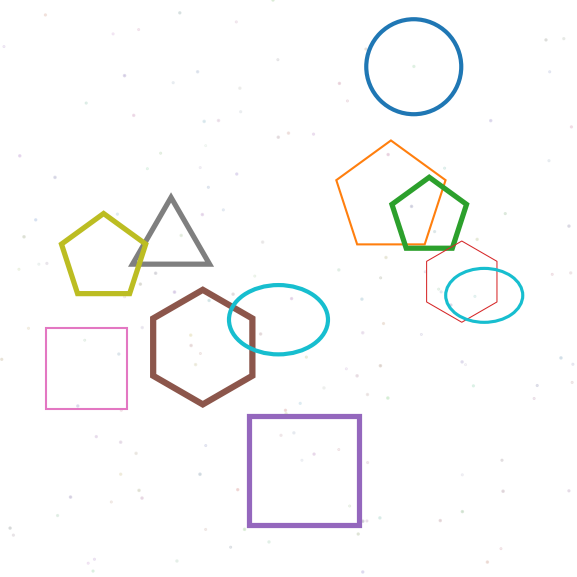[{"shape": "circle", "thickness": 2, "radius": 0.41, "center": [0.716, 0.884]}, {"shape": "pentagon", "thickness": 1, "radius": 0.5, "center": [0.677, 0.656]}, {"shape": "pentagon", "thickness": 2.5, "radius": 0.34, "center": [0.743, 0.624]}, {"shape": "hexagon", "thickness": 0.5, "radius": 0.35, "center": [0.8, 0.511]}, {"shape": "square", "thickness": 2.5, "radius": 0.47, "center": [0.526, 0.184]}, {"shape": "hexagon", "thickness": 3, "radius": 0.5, "center": [0.351, 0.398]}, {"shape": "square", "thickness": 1, "radius": 0.35, "center": [0.149, 0.36]}, {"shape": "triangle", "thickness": 2.5, "radius": 0.39, "center": [0.296, 0.58]}, {"shape": "pentagon", "thickness": 2.5, "radius": 0.38, "center": [0.179, 0.553]}, {"shape": "oval", "thickness": 1.5, "radius": 0.33, "center": [0.838, 0.488]}, {"shape": "oval", "thickness": 2, "radius": 0.43, "center": [0.482, 0.446]}]